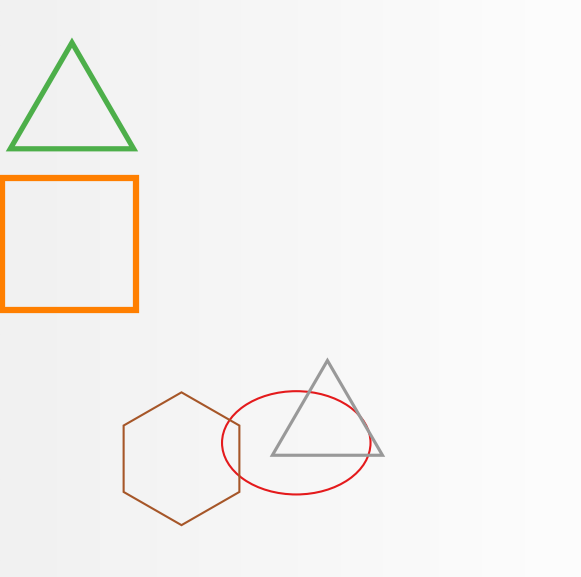[{"shape": "oval", "thickness": 1, "radius": 0.64, "center": [0.51, 0.232]}, {"shape": "triangle", "thickness": 2.5, "radius": 0.61, "center": [0.124, 0.803]}, {"shape": "square", "thickness": 3, "radius": 0.57, "center": [0.119, 0.577]}, {"shape": "hexagon", "thickness": 1, "radius": 0.57, "center": [0.312, 0.205]}, {"shape": "triangle", "thickness": 1.5, "radius": 0.55, "center": [0.563, 0.266]}]